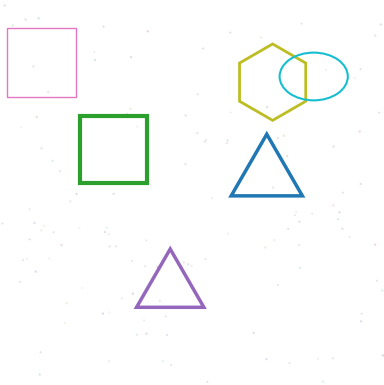[{"shape": "triangle", "thickness": 2.5, "radius": 0.53, "center": [0.693, 0.545]}, {"shape": "square", "thickness": 3, "radius": 0.44, "center": [0.295, 0.612]}, {"shape": "triangle", "thickness": 2.5, "radius": 0.5, "center": [0.442, 0.252]}, {"shape": "square", "thickness": 1, "radius": 0.45, "center": [0.108, 0.837]}, {"shape": "hexagon", "thickness": 2, "radius": 0.5, "center": [0.708, 0.787]}, {"shape": "oval", "thickness": 1.5, "radius": 0.44, "center": [0.815, 0.801]}]